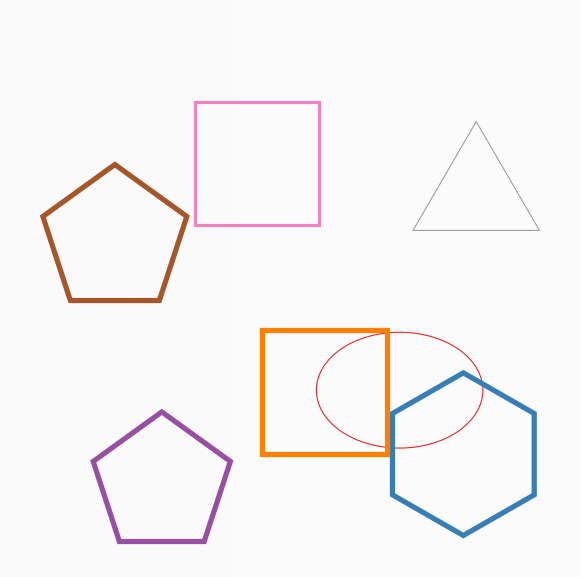[{"shape": "oval", "thickness": 0.5, "radius": 0.72, "center": [0.688, 0.324]}, {"shape": "hexagon", "thickness": 2.5, "radius": 0.7, "center": [0.797, 0.213]}, {"shape": "pentagon", "thickness": 2.5, "radius": 0.62, "center": [0.278, 0.162]}, {"shape": "square", "thickness": 2.5, "radius": 0.54, "center": [0.559, 0.32]}, {"shape": "pentagon", "thickness": 2.5, "radius": 0.65, "center": [0.198, 0.584]}, {"shape": "square", "thickness": 1.5, "radius": 0.53, "center": [0.442, 0.716]}, {"shape": "triangle", "thickness": 0.5, "radius": 0.63, "center": [0.819, 0.663]}]